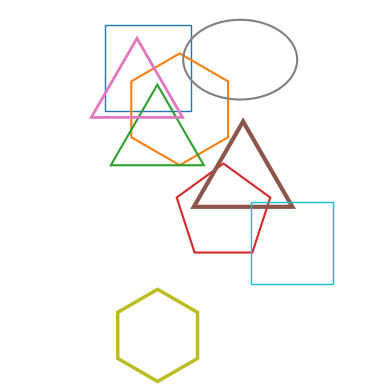[{"shape": "square", "thickness": 1, "radius": 0.56, "center": [0.385, 0.824]}, {"shape": "hexagon", "thickness": 1.5, "radius": 0.73, "center": [0.467, 0.716]}, {"shape": "triangle", "thickness": 1.5, "radius": 0.7, "center": [0.409, 0.64]}, {"shape": "pentagon", "thickness": 1.5, "radius": 0.64, "center": [0.58, 0.447]}, {"shape": "triangle", "thickness": 3, "radius": 0.74, "center": [0.631, 0.537]}, {"shape": "triangle", "thickness": 2, "radius": 0.68, "center": [0.356, 0.764]}, {"shape": "oval", "thickness": 1.5, "radius": 0.74, "center": [0.624, 0.845]}, {"shape": "hexagon", "thickness": 2.5, "radius": 0.6, "center": [0.409, 0.129]}, {"shape": "square", "thickness": 1, "radius": 0.53, "center": [0.759, 0.369]}]